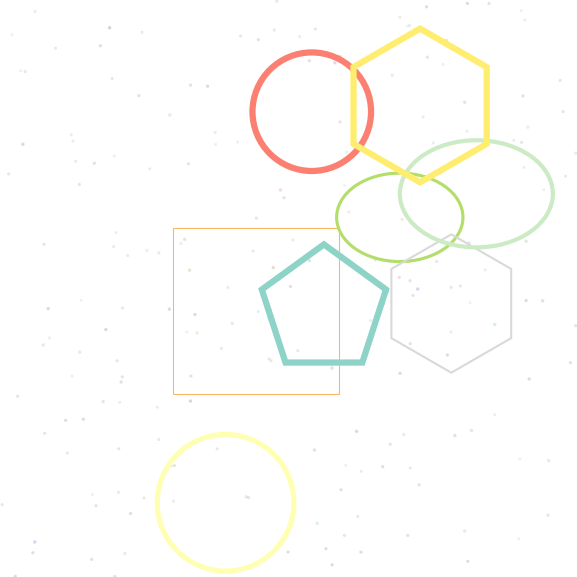[{"shape": "pentagon", "thickness": 3, "radius": 0.57, "center": [0.561, 0.463]}, {"shape": "circle", "thickness": 2.5, "radius": 0.59, "center": [0.391, 0.129]}, {"shape": "circle", "thickness": 3, "radius": 0.51, "center": [0.54, 0.806]}, {"shape": "square", "thickness": 0.5, "radius": 0.72, "center": [0.443, 0.46]}, {"shape": "oval", "thickness": 1.5, "radius": 0.55, "center": [0.692, 0.623]}, {"shape": "hexagon", "thickness": 1, "radius": 0.6, "center": [0.781, 0.474]}, {"shape": "oval", "thickness": 2, "radius": 0.66, "center": [0.825, 0.664]}, {"shape": "hexagon", "thickness": 3, "radius": 0.67, "center": [0.727, 0.816]}]